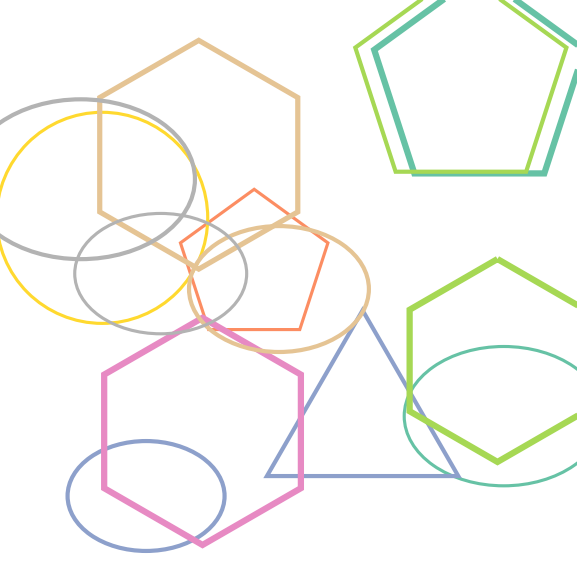[{"shape": "oval", "thickness": 1.5, "radius": 0.86, "center": [0.872, 0.279]}, {"shape": "pentagon", "thickness": 3, "radius": 0.96, "center": [0.83, 0.854]}, {"shape": "pentagon", "thickness": 1.5, "radius": 0.67, "center": [0.44, 0.537]}, {"shape": "oval", "thickness": 2, "radius": 0.68, "center": [0.253, 0.14]}, {"shape": "triangle", "thickness": 2, "radius": 0.96, "center": [0.628, 0.27]}, {"shape": "hexagon", "thickness": 3, "radius": 0.98, "center": [0.351, 0.252]}, {"shape": "pentagon", "thickness": 2, "radius": 0.96, "center": [0.798, 0.857]}, {"shape": "hexagon", "thickness": 3, "radius": 0.88, "center": [0.861, 0.375]}, {"shape": "circle", "thickness": 1.5, "radius": 0.91, "center": [0.177, 0.622]}, {"shape": "hexagon", "thickness": 2.5, "radius": 0.99, "center": [0.344, 0.731]}, {"shape": "oval", "thickness": 2, "radius": 0.78, "center": [0.483, 0.499]}, {"shape": "oval", "thickness": 2, "radius": 0.99, "center": [0.14, 0.689]}, {"shape": "oval", "thickness": 1.5, "radius": 0.74, "center": [0.278, 0.525]}]